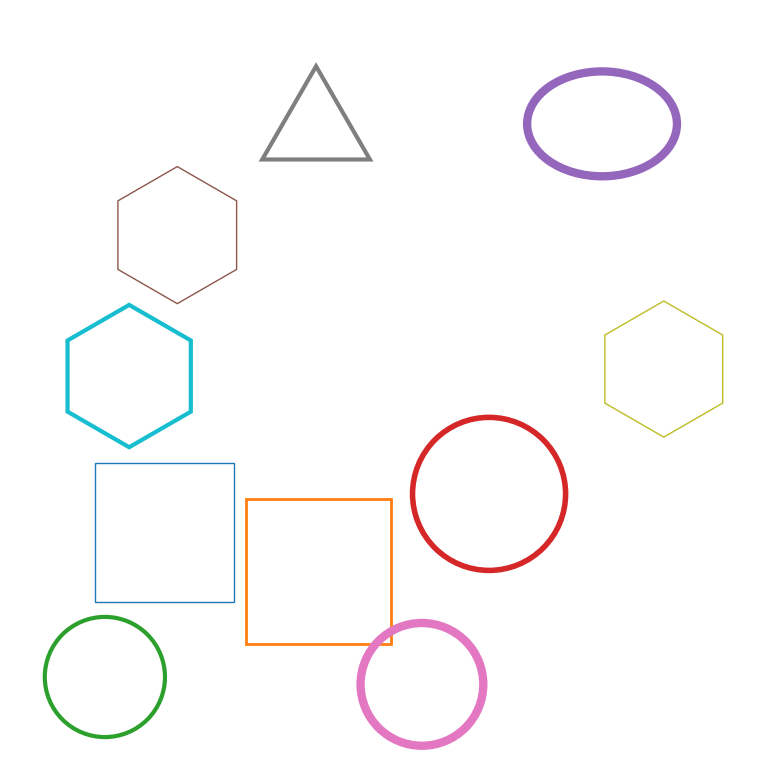[{"shape": "square", "thickness": 0.5, "radius": 0.45, "center": [0.213, 0.308]}, {"shape": "square", "thickness": 1, "radius": 0.47, "center": [0.414, 0.257]}, {"shape": "circle", "thickness": 1.5, "radius": 0.39, "center": [0.136, 0.121]}, {"shape": "circle", "thickness": 2, "radius": 0.5, "center": [0.635, 0.359]}, {"shape": "oval", "thickness": 3, "radius": 0.49, "center": [0.782, 0.839]}, {"shape": "hexagon", "thickness": 0.5, "radius": 0.45, "center": [0.23, 0.695]}, {"shape": "circle", "thickness": 3, "radius": 0.4, "center": [0.548, 0.111]}, {"shape": "triangle", "thickness": 1.5, "radius": 0.4, "center": [0.41, 0.833]}, {"shape": "hexagon", "thickness": 0.5, "radius": 0.44, "center": [0.862, 0.521]}, {"shape": "hexagon", "thickness": 1.5, "radius": 0.46, "center": [0.168, 0.512]}]